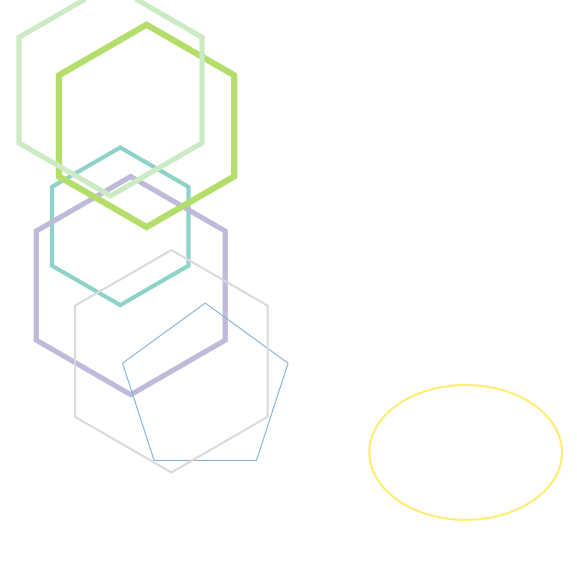[{"shape": "hexagon", "thickness": 2, "radius": 0.68, "center": [0.208, 0.607]}, {"shape": "hexagon", "thickness": 2.5, "radius": 0.94, "center": [0.226, 0.505]}, {"shape": "pentagon", "thickness": 0.5, "radius": 0.75, "center": [0.356, 0.324]}, {"shape": "hexagon", "thickness": 3, "radius": 0.88, "center": [0.254, 0.781]}, {"shape": "hexagon", "thickness": 1, "radius": 0.96, "center": [0.297, 0.374]}, {"shape": "hexagon", "thickness": 2.5, "radius": 0.92, "center": [0.191, 0.843]}, {"shape": "oval", "thickness": 1, "radius": 0.83, "center": [0.806, 0.216]}]